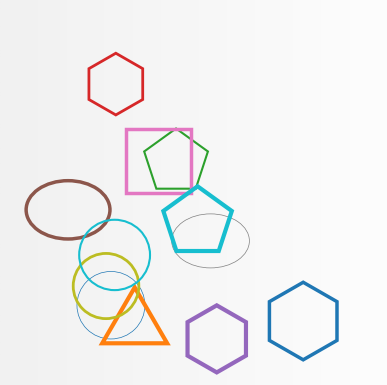[{"shape": "hexagon", "thickness": 2.5, "radius": 0.5, "center": [0.782, 0.166]}, {"shape": "circle", "thickness": 0.5, "radius": 0.44, "center": [0.286, 0.207]}, {"shape": "triangle", "thickness": 3, "radius": 0.48, "center": [0.348, 0.157]}, {"shape": "pentagon", "thickness": 1.5, "radius": 0.43, "center": [0.454, 0.58]}, {"shape": "hexagon", "thickness": 2, "radius": 0.4, "center": [0.299, 0.782]}, {"shape": "hexagon", "thickness": 3, "radius": 0.44, "center": [0.559, 0.12]}, {"shape": "oval", "thickness": 2.5, "radius": 0.54, "center": [0.176, 0.455]}, {"shape": "square", "thickness": 2.5, "radius": 0.42, "center": [0.409, 0.582]}, {"shape": "oval", "thickness": 0.5, "radius": 0.5, "center": [0.543, 0.374]}, {"shape": "circle", "thickness": 2, "radius": 0.42, "center": [0.274, 0.257]}, {"shape": "circle", "thickness": 1.5, "radius": 0.46, "center": [0.296, 0.338]}, {"shape": "pentagon", "thickness": 3, "radius": 0.46, "center": [0.51, 0.423]}]